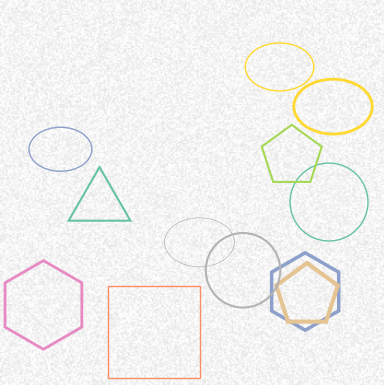[{"shape": "triangle", "thickness": 1.5, "radius": 0.46, "center": [0.259, 0.473]}, {"shape": "circle", "thickness": 1, "radius": 0.51, "center": [0.855, 0.475]}, {"shape": "square", "thickness": 1, "radius": 0.6, "center": [0.4, 0.137]}, {"shape": "oval", "thickness": 1, "radius": 0.41, "center": [0.157, 0.612]}, {"shape": "hexagon", "thickness": 2.5, "radius": 0.5, "center": [0.793, 0.243]}, {"shape": "hexagon", "thickness": 2, "radius": 0.58, "center": [0.113, 0.208]}, {"shape": "pentagon", "thickness": 1.5, "radius": 0.41, "center": [0.758, 0.594]}, {"shape": "oval", "thickness": 2, "radius": 0.51, "center": [0.865, 0.723]}, {"shape": "oval", "thickness": 1, "radius": 0.44, "center": [0.726, 0.826]}, {"shape": "pentagon", "thickness": 3, "radius": 0.42, "center": [0.797, 0.233]}, {"shape": "circle", "thickness": 1.5, "radius": 0.48, "center": [0.631, 0.298]}, {"shape": "oval", "thickness": 0.5, "radius": 0.45, "center": [0.518, 0.371]}]